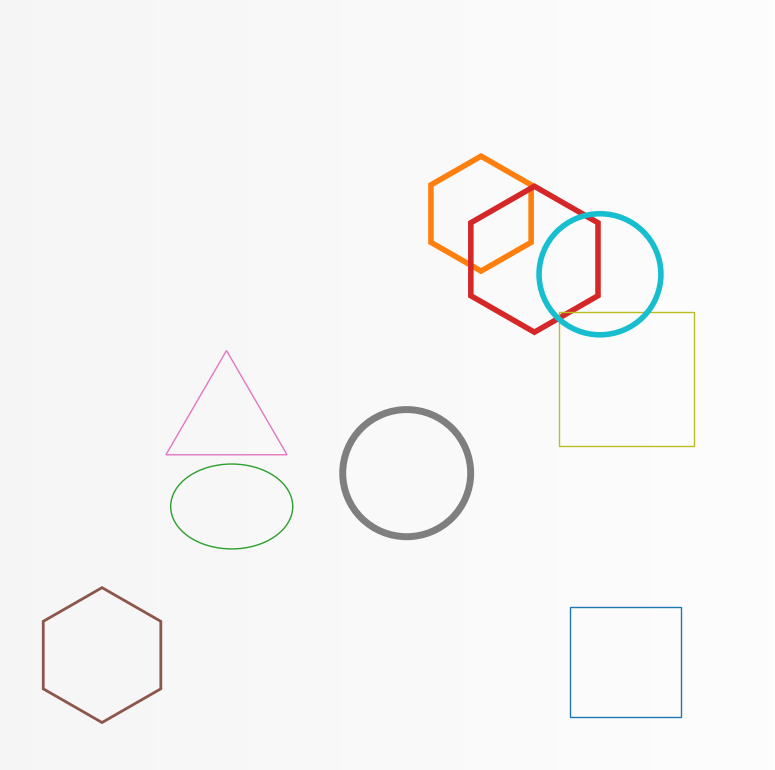[{"shape": "square", "thickness": 0.5, "radius": 0.36, "center": [0.807, 0.141]}, {"shape": "hexagon", "thickness": 2, "radius": 0.37, "center": [0.621, 0.723]}, {"shape": "oval", "thickness": 0.5, "radius": 0.39, "center": [0.299, 0.342]}, {"shape": "hexagon", "thickness": 2, "radius": 0.47, "center": [0.69, 0.663]}, {"shape": "hexagon", "thickness": 1, "radius": 0.44, "center": [0.132, 0.149]}, {"shape": "triangle", "thickness": 0.5, "radius": 0.45, "center": [0.292, 0.454]}, {"shape": "circle", "thickness": 2.5, "radius": 0.41, "center": [0.525, 0.386]}, {"shape": "square", "thickness": 0.5, "radius": 0.44, "center": [0.808, 0.508]}, {"shape": "circle", "thickness": 2, "radius": 0.39, "center": [0.774, 0.644]}]